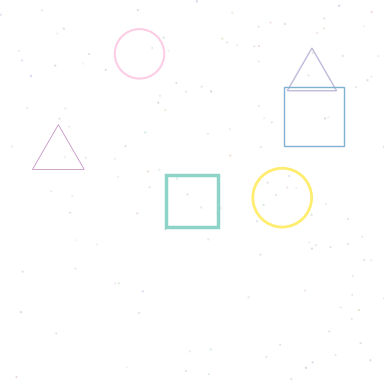[{"shape": "square", "thickness": 2.5, "radius": 0.34, "center": [0.499, 0.478]}, {"shape": "triangle", "thickness": 1, "radius": 0.37, "center": [0.81, 0.801]}, {"shape": "square", "thickness": 1, "radius": 0.39, "center": [0.816, 0.697]}, {"shape": "circle", "thickness": 1.5, "radius": 0.32, "center": [0.362, 0.86]}, {"shape": "triangle", "thickness": 0.5, "radius": 0.39, "center": [0.152, 0.599]}, {"shape": "circle", "thickness": 2, "radius": 0.38, "center": [0.733, 0.487]}]